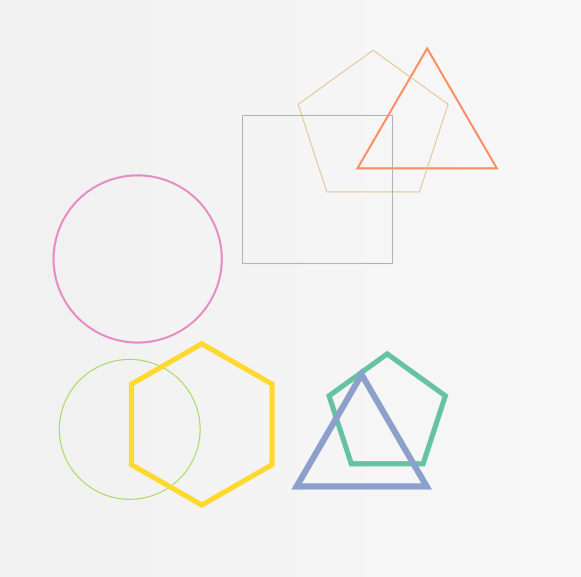[{"shape": "pentagon", "thickness": 2.5, "radius": 0.53, "center": [0.666, 0.281]}, {"shape": "triangle", "thickness": 1, "radius": 0.69, "center": [0.735, 0.777]}, {"shape": "triangle", "thickness": 3, "radius": 0.65, "center": [0.622, 0.221]}, {"shape": "circle", "thickness": 1, "radius": 0.72, "center": [0.237, 0.551]}, {"shape": "circle", "thickness": 0.5, "radius": 0.61, "center": [0.223, 0.256]}, {"shape": "hexagon", "thickness": 2.5, "radius": 0.7, "center": [0.347, 0.264]}, {"shape": "pentagon", "thickness": 0.5, "radius": 0.68, "center": [0.642, 0.777]}, {"shape": "square", "thickness": 0.5, "radius": 0.64, "center": [0.545, 0.672]}]